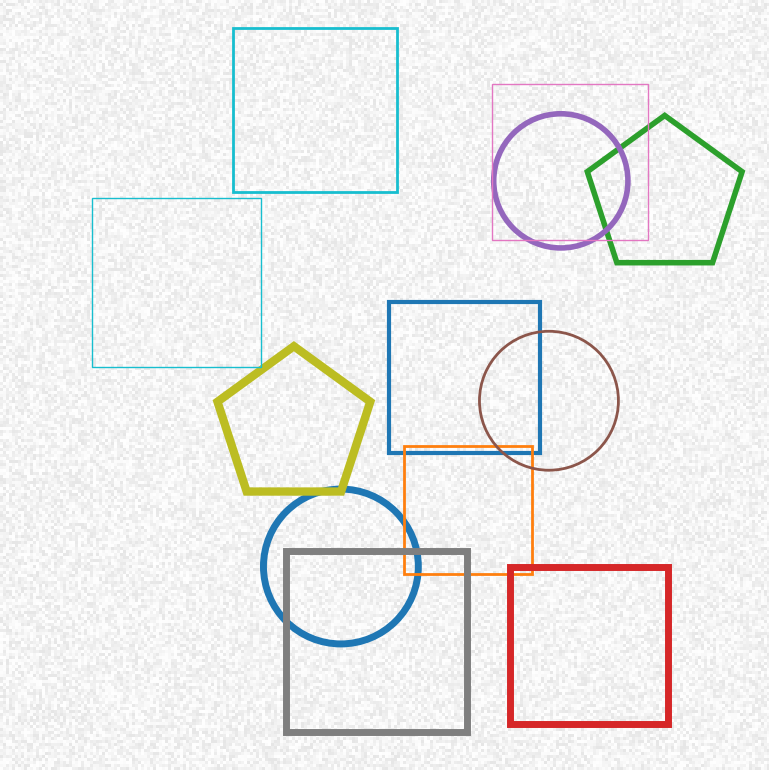[{"shape": "square", "thickness": 1.5, "radius": 0.49, "center": [0.603, 0.51]}, {"shape": "circle", "thickness": 2.5, "radius": 0.5, "center": [0.443, 0.264]}, {"shape": "square", "thickness": 1, "radius": 0.42, "center": [0.608, 0.338]}, {"shape": "pentagon", "thickness": 2, "radius": 0.53, "center": [0.863, 0.744]}, {"shape": "square", "thickness": 2.5, "radius": 0.51, "center": [0.765, 0.162]}, {"shape": "circle", "thickness": 2, "radius": 0.44, "center": [0.728, 0.765]}, {"shape": "circle", "thickness": 1, "radius": 0.45, "center": [0.713, 0.48]}, {"shape": "square", "thickness": 0.5, "radius": 0.51, "center": [0.74, 0.789]}, {"shape": "square", "thickness": 2.5, "radius": 0.59, "center": [0.489, 0.167]}, {"shape": "pentagon", "thickness": 3, "radius": 0.52, "center": [0.382, 0.446]}, {"shape": "square", "thickness": 1, "radius": 0.53, "center": [0.409, 0.857]}, {"shape": "square", "thickness": 0.5, "radius": 0.55, "center": [0.229, 0.634]}]